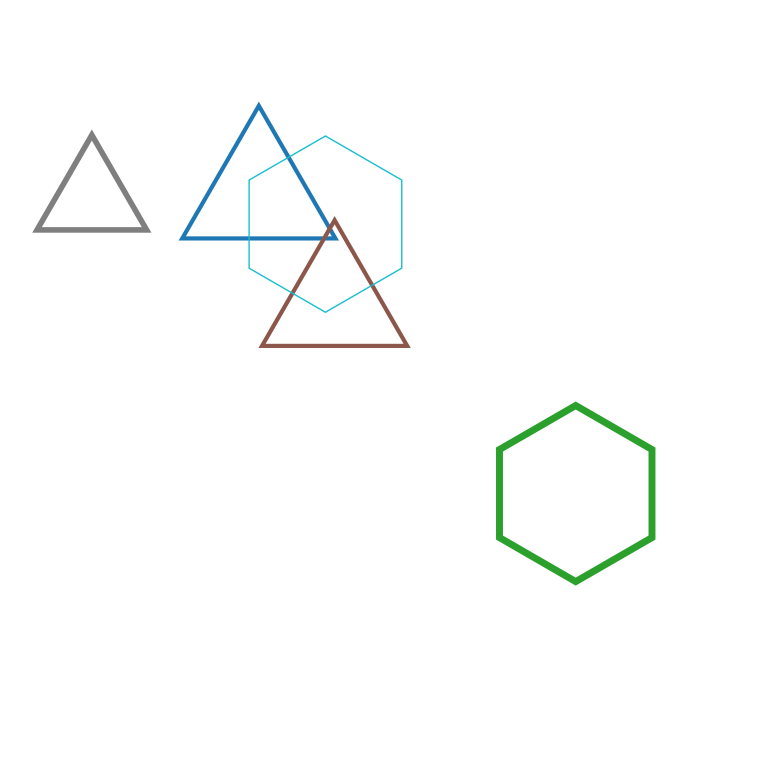[{"shape": "triangle", "thickness": 1.5, "radius": 0.57, "center": [0.336, 0.748]}, {"shape": "hexagon", "thickness": 2.5, "radius": 0.57, "center": [0.748, 0.359]}, {"shape": "triangle", "thickness": 1.5, "radius": 0.54, "center": [0.435, 0.605]}, {"shape": "triangle", "thickness": 2, "radius": 0.41, "center": [0.119, 0.742]}, {"shape": "hexagon", "thickness": 0.5, "radius": 0.57, "center": [0.423, 0.709]}]